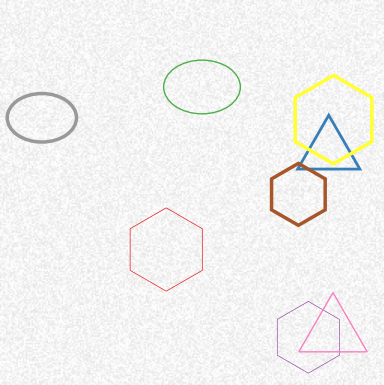[{"shape": "hexagon", "thickness": 0.5, "radius": 0.54, "center": [0.432, 0.352]}, {"shape": "triangle", "thickness": 2, "radius": 0.47, "center": [0.854, 0.607]}, {"shape": "oval", "thickness": 1, "radius": 0.5, "center": [0.525, 0.774]}, {"shape": "hexagon", "thickness": 0.5, "radius": 0.47, "center": [0.801, 0.124]}, {"shape": "hexagon", "thickness": 2.5, "radius": 0.57, "center": [0.866, 0.689]}, {"shape": "hexagon", "thickness": 2.5, "radius": 0.4, "center": [0.775, 0.495]}, {"shape": "triangle", "thickness": 1, "radius": 0.51, "center": [0.865, 0.137]}, {"shape": "oval", "thickness": 2.5, "radius": 0.45, "center": [0.109, 0.694]}]